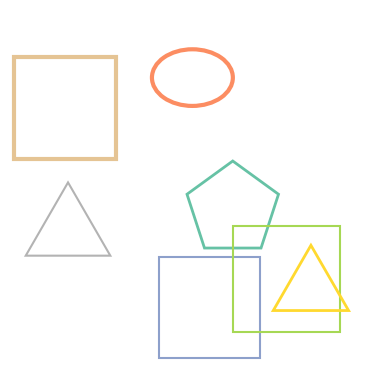[{"shape": "pentagon", "thickness": 2, "radius": 0.62, "center": [0.605, 0.457]}, {"shape": "oval", "thickness": 3, "radius": 0.53, "center": [0.5, 0.798]}, {"shape": "square", "thickness": 1.5, "radius": 0.65, "center": [0.545, 0.202]}, {"shape": "square", "thickness": 1.5, "radius": 0.69, "center": [0.744, 0.275]}, {"shape": "triangle", "thickness": 2, "radius": 0.56, "center": [0.808, 0.25]}, {"shape": "square", "thickness": 3, "radius": 0.66, "center": [0.169, 0.72]}, {"shape": "triangle", "thickness": 1.5, "radius": 0.63, "center": [0.177, 0.399]}]